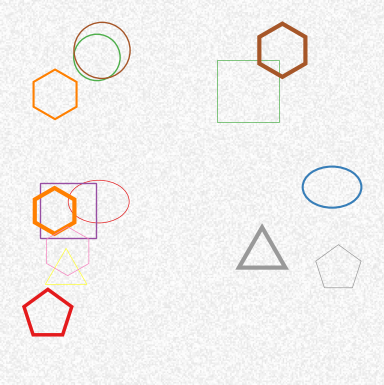[{"shape": "pentagon", "thickness": 2.5, "radius": 0.33, "center": [0.124, 0.183]}, {"shape": "oval", "thickness": 0.5, "radius": 0.4, "center": [0.256, 0.476]}, {"shape": "oval", "thickness": 1.5, "radius": 0.38, "center": [0.862, 0.514]}, {"shape": "circle", "thickness": 1, "radius": 0.3, "center": [0.252, 0.851]}, {"shape": "square", "thickness": 0.5, "radius": 0.41, "center": [0.644, 0.764]}, {"shape": "square", "thickness": 1, "radius": 0.36, "center": [0.177, 0.454]}, {"shape": "hexagon", "thickness": 1.5, "radius": 0.32, "center": [0.143, 0.755]}, {"shape": "hexagon", "thickness": 3, "radius": 0.3, "center": [0.142, 0.452]}, {"shape": "triangle", "thickness": 0.5, "radius": 0.31, "center": [0.172, 0.292]}, {"shape": "hexagon", "thickness": 3, "radius": 0.35, "center": [0.733, 0.869]}, {"shape": "circle", "thickness": 1, "radius": 0.36, "center": [0.265, 0.869]}, {"shape": "hexagon", "thickness": 0.5, "radius": 0.32, "center": [0.176, 0.347]}, {"shape": "triangle", "thickness": 3, "radius": 0.35, "center": [0.681, 0.34]}, {"shape": "pentagon", "thickness": 0.5, "radius": 0.31, "center": [0.879, 0.303]}]